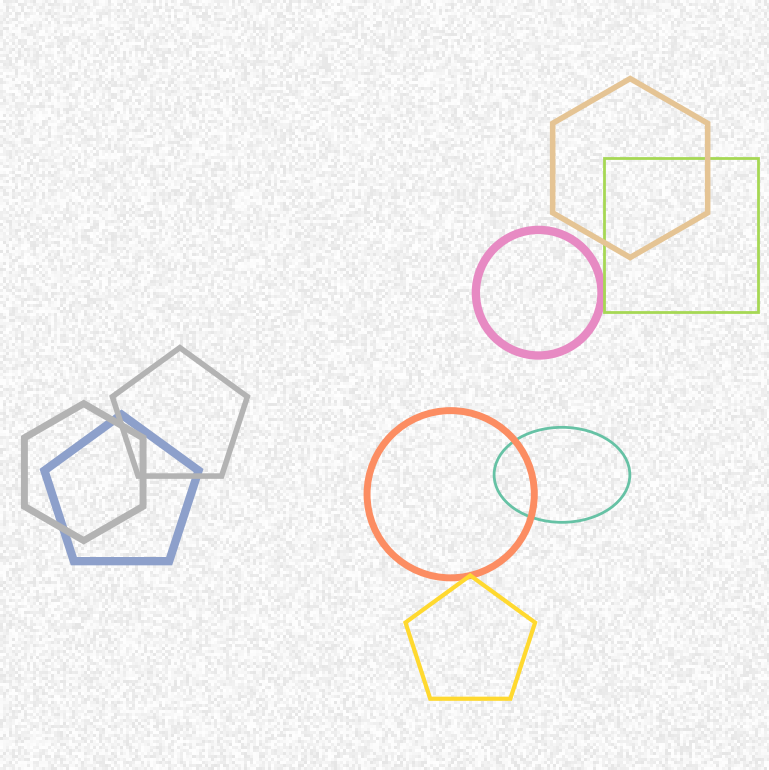[{"shape": "oval", "thickness": 1, "radius": 0.44, "center": [0.73, 0.383]}, {"shape": "circle", "thickness": 2.5, "radius": 0.54, "center": [0.585, 0.358]}, {"shape": "pentagon", "thickness": 3, "radius": 0.53, "center": [0.158, 0.356]}, {"shape": "circle", "thickness": 3, "radius": 0.41, "center": [0.7, 0.62]}, {"shape": "square", "thickness": 1, "radius": 0.5, "center": [0.885, 0.695]}, {"shape": "pentagon", "thickness": 1.5, "radius": 0.44, "center": [0.611, 0.164]}, {"shape": "hexagon", "thickness": 2, "radius": 0.58, "center": [0.818, 0.782]}, {"shape": "pentagon", "thickness": 2, "radius": 0.46, "center": [0.234, 0.456]}, {"shape": "hexagon", "thickness": 2.5, "radius": 0.44, "center": [0.109, 0.387]}]